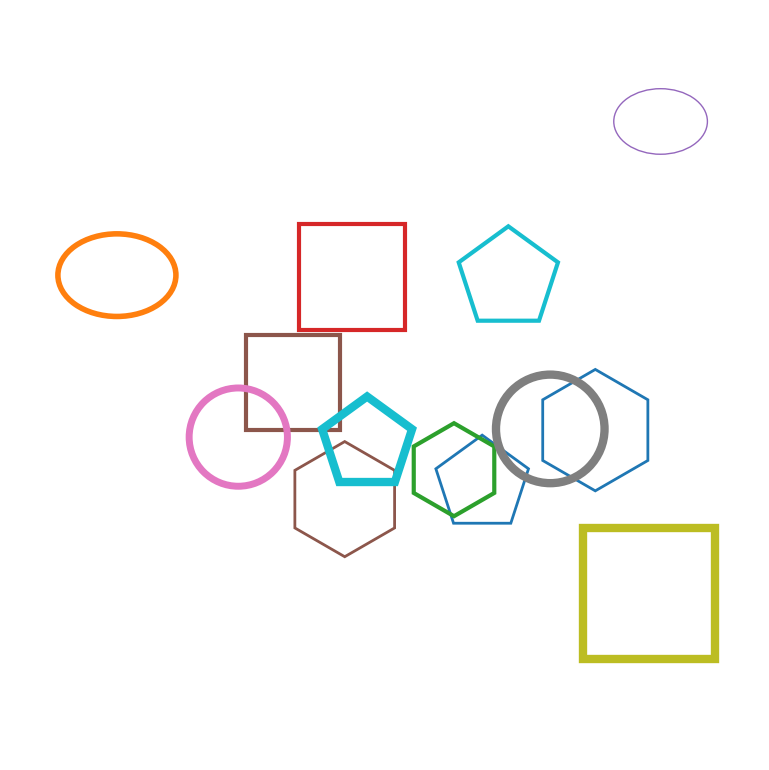[{"shape": "hexagon", "thickness": 1, "radius": 0.39, "center": [0.773, 0.441]}, {"shape": "pentagon", "thickness": 1, "radius": 0.32, "center": [0.626, 0.372]}, {"shape": "oval", "thickness": 2, "radius": 0.38, "center": [0.152, 0.643]}, {"shape": "hexagon", "thickness": 1.5, "radius": 0.3, "center": [0.59, 0.39]}, {"shape": "square", "thickness": 1.5, "radius": 0.34, "center": [0.457, 0.641]}, {"shape": "oval", "thickness": 0.5, "radius": 0.3, "center": [0.858, 0.842]}, {"shape": "square", "thickness": 1.5, "radius": 0.31, "center": [0.38, 0.504]}, {"shape": "hexagon", "thickness": 1, "radius": 0.37, "center": [0.448, 0.352]}, {"shape": "circle", "thickness": 2.5, "radius": 0.32, "center": [0.309, 0.432]}, {"shape": "circle", "thickness": 3, "radius": 0.35, "center": [0.715, 0.443]}, {"shape": "square", "thickness": 3, "radius": 0.43, "center": [0.843, 0.23]}, {"shape": "pentagon", "thickness": 3, "radius": 0.31, "center": [0.477, 0.424]}, {"shape": "pentagon", "thickness": 1.5, "radius": 0.34, "center": [0.66, 0.638]}]